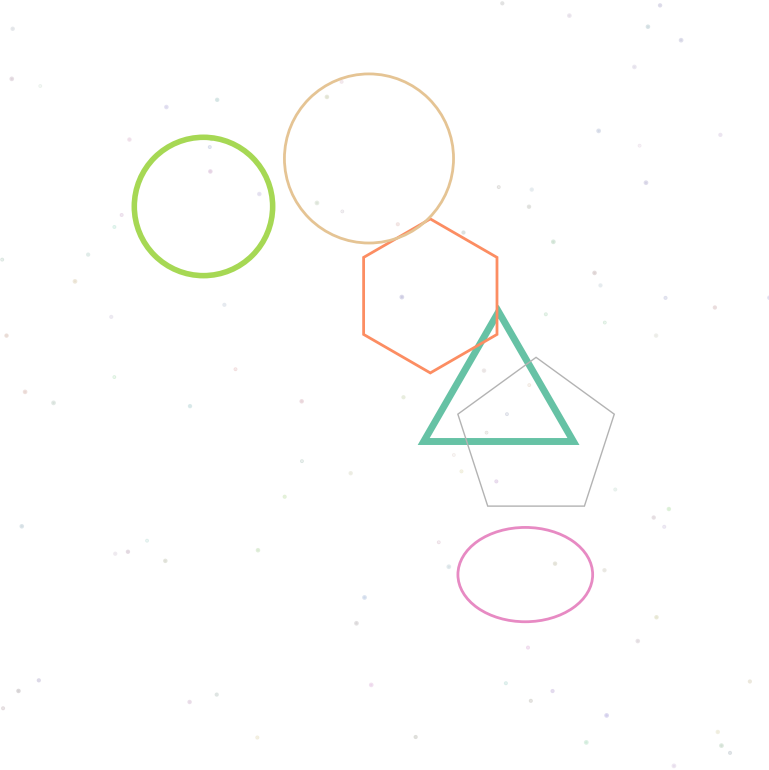[{"shape": "triangle", "thickness": 2.5, "radius": 0.56, "center": [0.647, 0.483]}, {"shape": "hexagon", "thickness": 1, "radius": 0.5, "center": [0.559, 0.616]}, {"shape": "oval", "thickness": 1, "radius": 0.44, "center": [0.682, 0.254]}, {"shape": "circle", "thickness": 2, "radius": 0.45, "center": [0.264, 0.732]}, {"shape": "circle", "thickness": 1, "radius": 0.55, "center": [0.479, 0.794]}, {"shape": "pentagon", "thickness": 0.5, "radius": 0.53, "center": [0.696, 0.429]}]